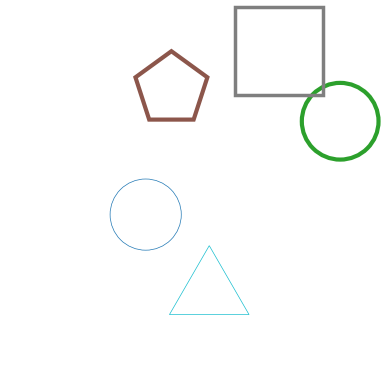[{"shape": "circle", "thickness": 0.5, "radius": 0.46, "center": [0.378, 0.443]}, {"shape": "circle", "thickness": 3, "radius": 0.5, "center": [0.884, 0.685]}, {"shape": "pentagon", "thickness": 3, "radius": 0.49, "center": [0.445, 0.769]}, {"shape": "square", "thickness": 2.5, "radius": 0.57, "center": [0.725, 0.868]}, {"shape": "triangle", "thickness": 0.5, "radius": 0.6, "center": [0.544, 0.243]}]